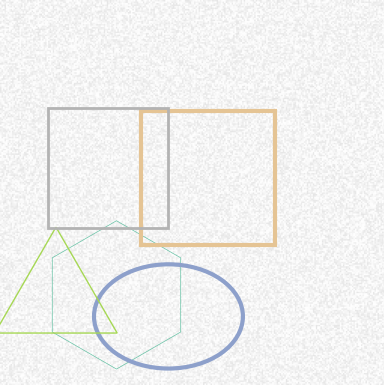[{"shape": "hexagon", "thickness": 0.5, "radius": 0.96, "center": [0.303, 0.234]}, {"shape": "oval", "thickness": 3, "radius": 0.97, "center": [0.438, 0.178]}, {"shape": "triangle", "thickness": 1, "radius": 0.92, "center": [0.145, 0.227]}, {"shape": "square", "thickness": 3, "radius": 0.87, "center": [0.539, 0.538]}, {"shape": "square", "thickness": 2, "radius": 0.78, "center": [0.28, 0.563]}]